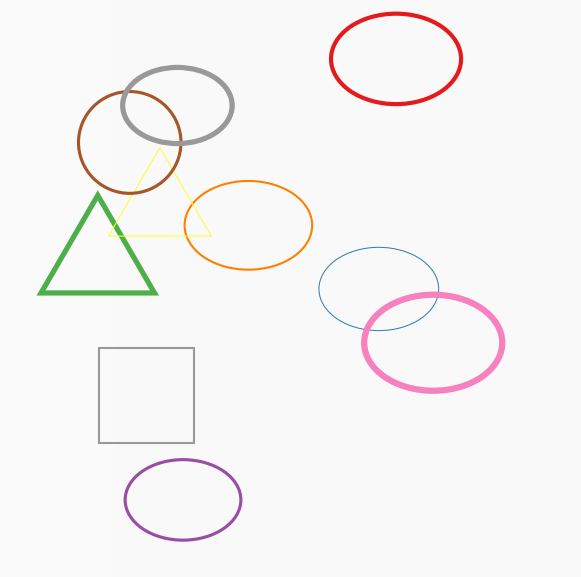[{"shape": "oval", "thickness": 2, "radius": 0.56, "center": [0.681, 0.897]}, {"shape": "oval", "thickness": 0.5, "radius": 0.52, "center": [0.652, 0.499]}, {"shape": "triangle", "thickness": 2.5, "radius": 0.56, "center": [0.168, 0.548]}, {"shape": "oval", "thickness": 1.5, "radius": 0.5, "center": [0.315, 0.134]}, {"shape": "oval", "thickness": 1, "radius": 0.55, "center": [0.427, 0.609]}, {"shape": "triangle", "thickness": 0.5, "radius": 0.51, "center": [0.275, 0.641]}, {"shape": "circle", "thickness": 1.5, "radius": 0.44, "center": [0.223, 0.752]}, {"shape": "oval", "thickness": 3, "radius": 0.59, "center": [0.745, 0.406]}, {"shape": "square", "thickness": 1, "radius": 0.41, "center": [0.252, 0.314]}, {"shape": "oval", "thickness": 2.5, "radius": 0.47, "center": [0.305, 0.816]}]